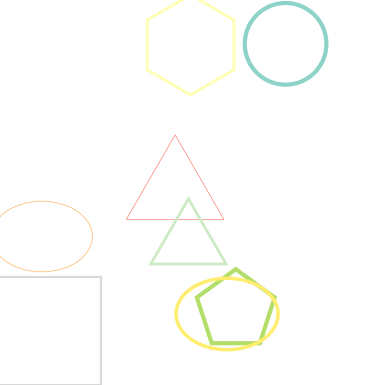[{"shape": "circle", "thickness": 3, "radius": 0.53, "center": [0.742, 0.886]}, {"shape": "hexagon", "thickness": 2, "radius": 0.65, "center": [0.495, 0.883]}, {"shape": "triangle", "thickness": 0.5, "radius": 0.73, "center": [0.455, 0.503]}, {"shape": "oval", "thickness": 0.5, "radius": 0.66, "center": [0.109, 0.386]}, {"shape": "pentagon", "thickness": 3, "radius": 0.53, "center": [0.612, 0.195]}, {"shape": "square", "thickness": 1.5, "radius": 0.7, "center": [0.122, 0.14]}, {"shape": "triangle", "thickness": 2, "radius": 0.56, "center": [0.489, 0.371]}, {"shape": "oval", "thickness": 2.5, "radius": 0.66, "center": [0.59, 0.184]}]